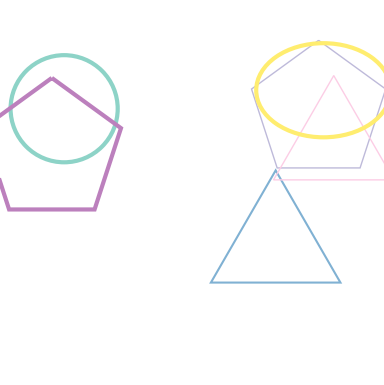[{"shape": "circle", "thickness": 3, "radius": 0.7, "center": [0.167, 0.718]}, {"shape": "pentagon", "thickness": 1, "radius": 0.92, "center": [0.828, 0.712]}, {"shape": "triangle", "thickness": 1.5, "radius": 0.97, "center": [0.716, 0.363]}, {"shape": "triangle", "thickness": 1, "radius": 0.9, "center": [0.867, 0.623]}, {"shape": "pentagon", "thickness": 3, "radius": 0.94, "center": [0.135, 0.609]}, {"shape": "oval", "thickness": 3, "radius": 0.87, "center": [0.84, 0.766]}]